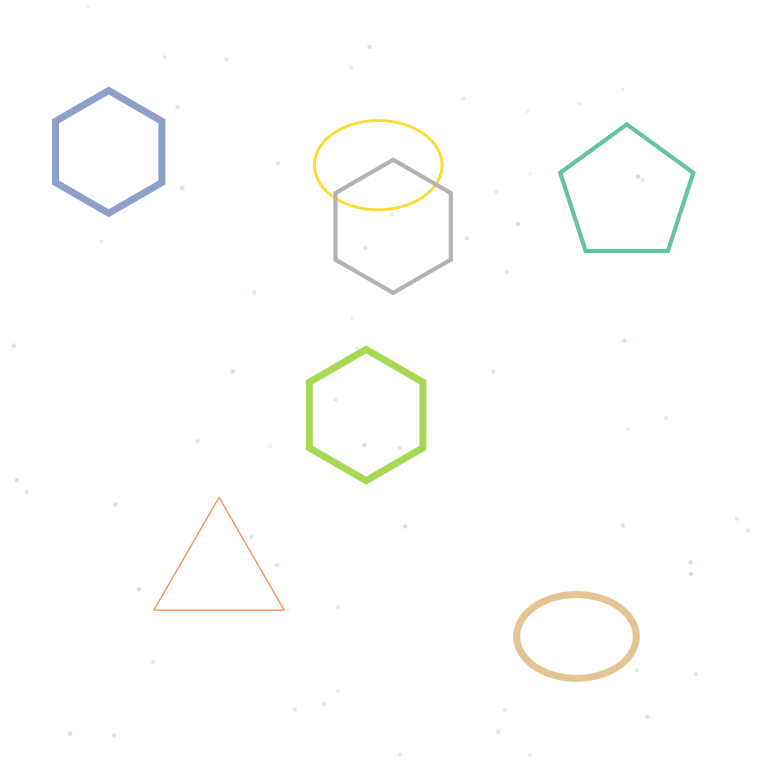[{"shape": "pentagon", "thickness": 1.5, "radius": 0.45, "center": [0.814, 0.748]}, {"shape": "triangle", "thickness": 0.5, "radius": 0.49, "center": [0.284, 0.256]}, {"shape": "hexagon", "thickness": 2.5, "radius": 0.4, "center": [0.141, 0.803]}, {"shape": "hexagon", "thickness": 2.5, "radius": 0.43, "center": [0.475, 0.461]}, {"shape": "oval", "thickness": 1, "radius": 0.41, "center": [0.491, 0.786]}, {"shape": "oval", "thickness": 2.5, "radius": 0.39, "center": [0.749, 0.173]}, {"shape": "hexagon", "thickness": 1.5, "radius": 0.43, "center": [0.511, 0.706]}]